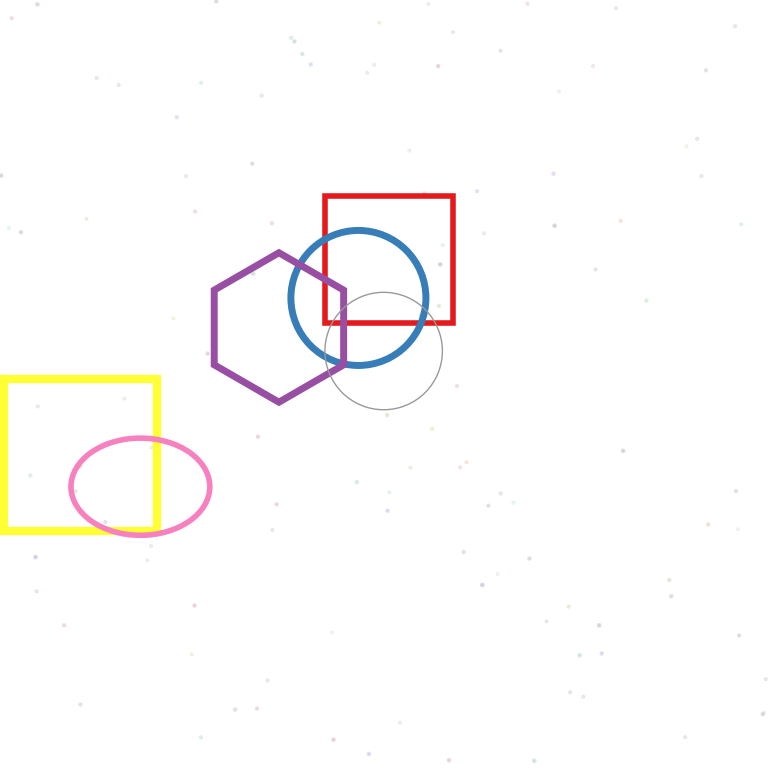[{"shape": "square", "thickness": 2, "radius": 0.41, "center": [0.505, 0.663]}, {"shape": "circle", "thickness": 2.5, "radius": 0.44, "center": [0.465, 0.613]}, {"shape": "hexagon", "thickness": 2.5, "radius": 0.49, "center": [0.362, 0.575]}, {"shape": "square", "thickness": 3, "radius": 0.5, "center": [0.104, 0.409]}, {"shape": "oval", "thickness": 2, "radius": 0.45, "center": [0.182, 0.368]}, {"shape": "circle", "thickness": 0.5, "radius": 0.38, "center": [0.498, 0.544]}]